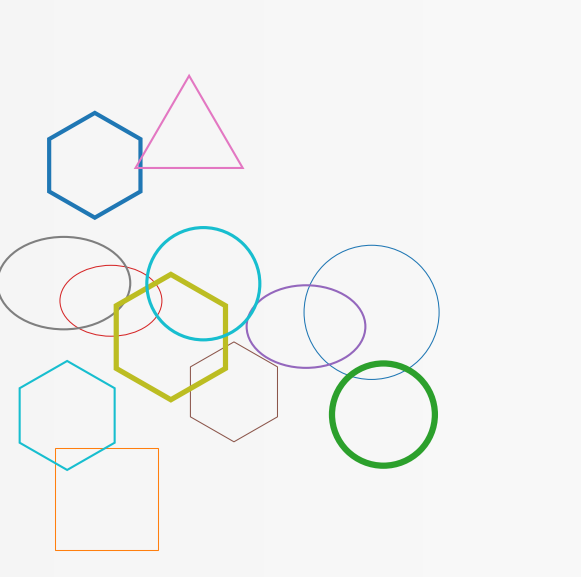[{"shape": "hexagon", "thickness": 2, "radius": 0.45, "center": [0.163, 0.713]}, {"shape": "circle", "thickness": 0.5, "radius": 0.58, "center": [0.639, 0.458]}, {"shape": "square", "thickness": 0.5, "radius": 0.45, "center": [0.183, 0.135]}, {"shape": "circle", "thickness": 3, "radius": 0.44, "center": [0.66, 0.281]}, {"shape": "oval", "thickness": 0.5, "radius": 0.44, "center": [0.191, 0.478]}, {"shape": "oval", "thickness": 1, "radius": 0.51, "center": [0.526, 0.434]}, {"shape": "hexagon", "thickness": 0.5, "radius": 0.43, "center": [0.403, 0.321]}, {"shape": "triangle", "thickness": 1, "radius": 0.53, "center": [0.325, 0.762]}, {"shape": "oval", "thickness": 1, "radius": 0.57, "center": [0.11, 0.509]}, {"shape": "hexagon", "thickness": 2.5, "radius": 0.54, "center": [0.294, 0.415]}, {"shape": "hexagon", "thickness": 1, "radius": 0.47, "center": [0.116, 0.28]}, {"shape": "circle", "thickness": 1.5, "radius": 0.49, "center": [0.35, 0.508]}]